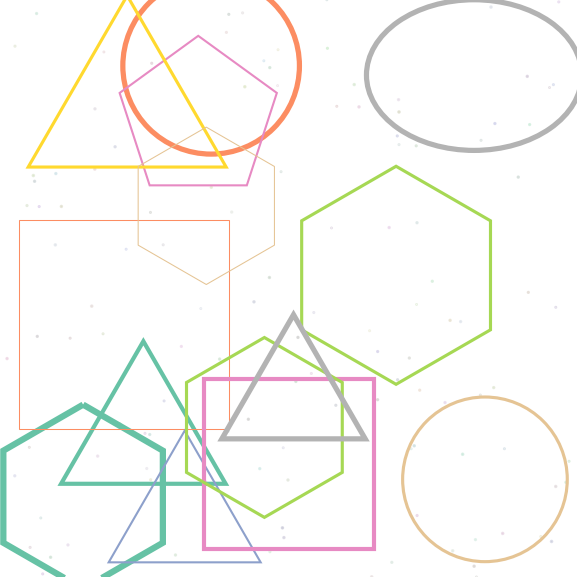[{"shape": "hexagon", "thickness": 3, "radius": 0.8, "center": [0.144, 0.139]}, {"shape": "triangle", "thickness": 2, "radius": 0.82, "center": [0.248, 0.244]}, {"shape": "circle", "thickness": 2.5, "radius": 0.76, "center": [0.366, 0.885]}, {"shape": "square", "thickness": 0.5, "radius": 0.91, "center": [0.215, 0.437]}, {"shape": "triangle", "thickness": 1, "radius": 0.76, "center": [0.32, 0.101]}, {"shape": "pentagon", "thickness": 1, "radius": 0.72, "center": [0.343, 0.794]}, {"shape": "square", "thickness": 2, "radius": 0.74, "center": [0.5, 0.195]}, {"shape": "hexagon", "thickness": 1.5, "radius": 0.78, "center": [0.458, 0.259]}, {"shape": "hexagon", "thickness": 1.5, "radius": 0.94, "center": [0.686, 0.522]}, {"shape": "triangle", "thickness": 1.5, "radius": 0.99, "center": [0.22, 0.809]}, {"shape": "circle", "thickness": 1.5, "radius": 0.71, "center": [0.84, 0.169]}, {"shape": "hexagon", "thickness": 0.5, "radius": 0.68, "center": [0.357, 0.643]}, {"shape": "triangle", "thickness": 2.5, "radius": 0.72, "center": [0.508, 0.311]}, {"shape": "oval", "thickness": 2.5, "radius": 0.93, "center": [0.821, 0.869]}]